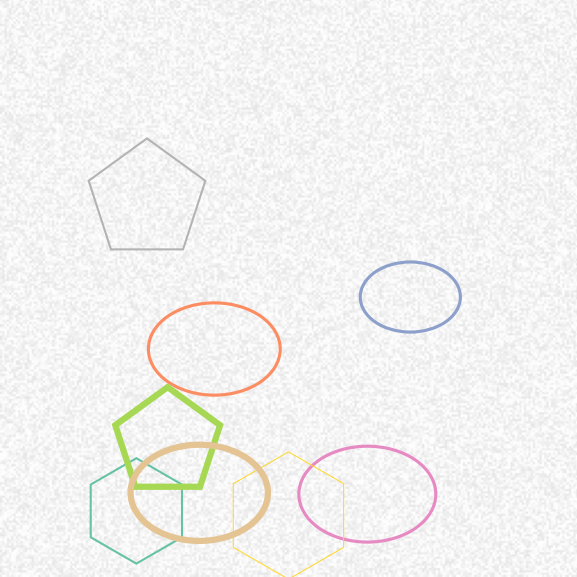[{"shape": "hexagon", "thickness": 1, "radius": 0.46, "center": [0.236, 0.114]}, {"shape": "oval", "thickness": 1.5, "radius": 0.57, "center": [0.371, 0.395]}, {"shape": "oval", "thickness": 1.5, "radius": 0.43, "center": [0.711, 0.485]}, {"shape": "oval", "thickness": 1.5, "radius": 0.59, "center": [0.636, 0.143]}, {"shape": "pentagon", "thickness": 3, "radius": 0.48, "center": [0.29, 0.233]}, {"shape": "hexagon", "thickness": 0.5, "radius": 0.55, "center": [0.499, 0.106]}, {"shape": "oval", "thickness": 3, "radius": 0.59, "center": [0.345, 0.146]}, {"shape": "pentagon", "thickness": 1, "radius": 0.53, "center": [0.255, 0.653]}]